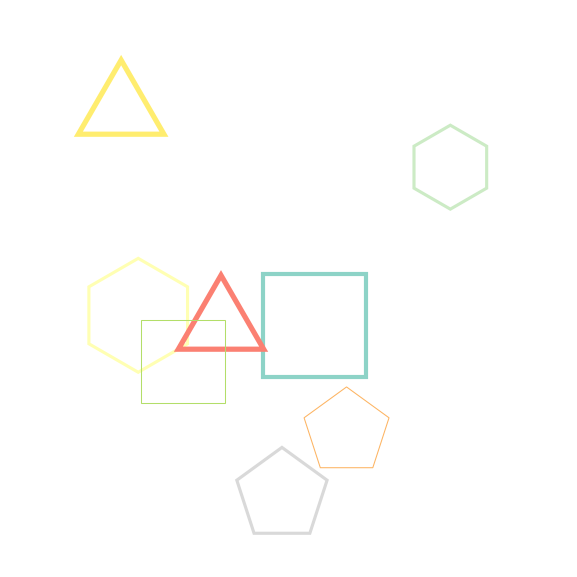[{"shape": "square", "thickness": 2, "radius": 0.45, "center": [0.544, 0.436]}, {"shape": "hexagon", "thickness": 1.5, "radius": 0.49, "center": [0.239, 0.453]}, {"shape": "triangle", "thickness": 2.5, "radius": 0.43, "center": [0.383, 0.437]}, {"shape": "pentagon", "thickness": 0.5, "radius": 0.39, "center": [0.6, 0.252]}, {"shape": "square", "thickness": 0.5, "radius": 0.36, "center": [0.317, 0.373]}, {"shape": "pentagon", "thickness": 1.5, "radius": 0.41, "center": [0.488, 0.142]}, {"shape": "hexagon", "thickness": 1.5, "radius": 0.36, "center": [0.78, 0.71]}, {"shape": "triangle", "thickness": 2.5, "radius": 0.43, "center": [0.21, 0.81]}]